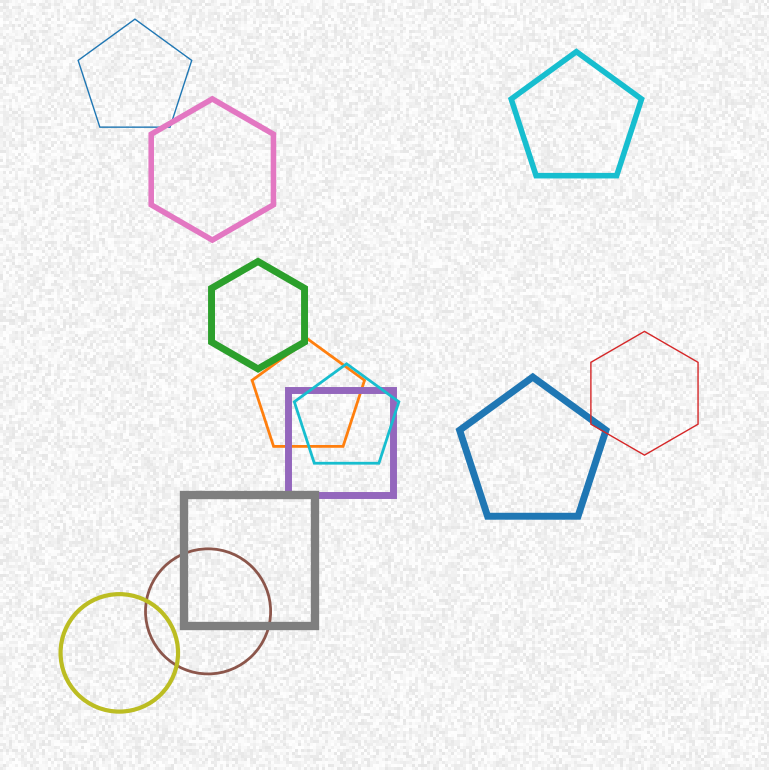[{"shape": "pentagon", "thickness": 0.5, "radius": 0.39, "center": [0.175, 0.898]}, {"shape": "pentagon", "thickness": 2.5, "radius": 0.5, "center": [0.692, 0.41]}, {"shape": "pentagon", "thickness": 1, "radius": 0.38, "center": [0.4, 0.482]}, {"shape": "hexagon", "thickness": 2.5, "radius": 0.35, "center": [0.335, 0.591]}, {"shape": "hexagon", "thickness": 0.5, "radius": 0.4, "center": [0.837, 0.489]}, {"shape": "square", "thickness": 2.5, "radius": 0.34, "center": [0.442, 0.426]}, {"shape": "circle", "thickness": 1, "radius": 0.41, "center": [0.27, 0.206]}, {"shape": "hexagon", "thickness": 2, "radius": 0.46, "center": [0.276, 0.78]}, {"shape": "square", "thickness": 3, "radius": 0.43, "center": [0.324, 0.272]}, {"shape": "circle", "thickness": 1.5, "radius": 0.38, "center": [0.155, 0.152]}, {"shape": "pentagon", "thickness": 2, "radius": 0.45, "center": [0.749, 0.844]}, {"shape": "pentagon", "thickness": 1, "radius": 0.36, "center": [0.45, 0.456]}]